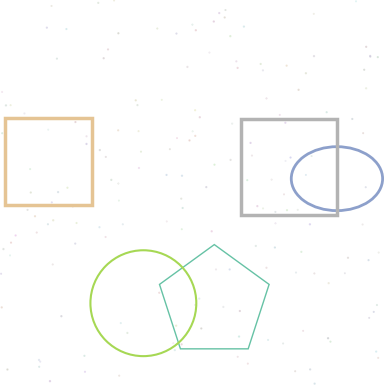[{"shape": "pentagon", "thickness": 1, "radius": 0.75, "center": [0.557, 0.215]}, {"shape": "oval", "thickness": 2, "radius": 0.59, "center": [0.875, 0.536]}, {"shape": "circle", "thickness": 1.5, "radius": 0.69, "center": [0.372, 0.212]}, {"shape": "square", "thickness": 2.5, "radius": 0.56, "center": [0.126, 0.581]}, {"shape": "square", "thickness": 2.5, "radius": 0.62, "center": [0.751, 0.566]}]